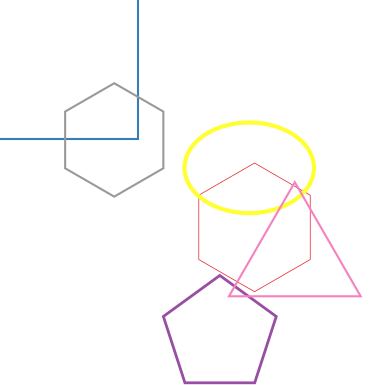[{"shape": "hexagon", "thickness": 0.5, "radius": 0.84, "center": [0.661, 0.409]}, {"shape": "square", "thickness": 1.5, "radius": 0.95, "center": [0.169, 0.83]}, {"shape": "pentagon", "thickness": 2, "radius": 0.77, "center": [0.571, 0.13]}, {"shape": "oval", "thickness": 3, "radius": 0.84, "center": [0.647, 0.564]}, {"shape": "triangle", "thickness": 1.5, "radius": 0.99, "center": [0.766, 0.329]}, {"shape": "hexagon", "thickness": 1.5, "radius": 0.74, "center": [0.297, 0.637]}]